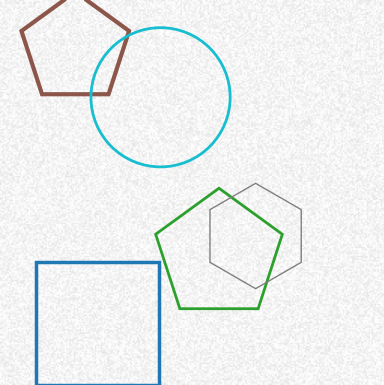[{"shape": "square", "thickness": 2.5, "radius": 0.8, "center": [0.254, 0.16]}, {"shape": "pentagon", "thickness": 2, "radius": 0.86, "center": [0.569, 0.338]}, {"shape": "pentagon", "thickness": 3, "radius": 0.73, "center": [0.196, 0.874]}, {"shape": "hexagon", "thickness": 1, "radius": 0.68, "center": [0.664, 0.387]}, {"shape": "circle", "thickness": 2, "radius": 0.9, "center": [0.417, 0.747]}]